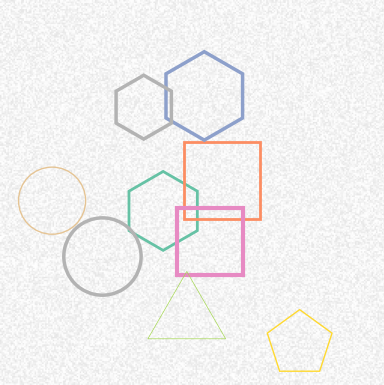[{"shape": "hexagon", "thickness": 2, "radius": 0.51, "center": [0.424, 0.452]}, {"shape": "square", "thickness": 2, "radius": 0.5, "center": [0.577, 0.532]}, {"shape": "hexagon", "thickness": 2.5, "radius": 0.57, "center": [0.531, 0.751]}, {"shape": "square", "thickness": 3, "radius": 0.43, "center": [0.546, 0.373]}, {"shape": "triangle", "thickness": 0.5, "radius": 0.58, "center": [0.485, 0.178]}, {"shape": "pentagon", "thickness": 1, "radius": 0.44, "center": [0.778, 0.107]}, {"shape": "circle", "thickness": 1, "radius": 0.44, "center": [0.135, 0.479]}, {"shape": "circle", "thickness": 2.5, "radius": 0.5, "center": [0.266, 0.334]}, {"shape": "hexagon", "thickness": 2.5, "radius": 0.41, "center": [0.373, 0.722]}]